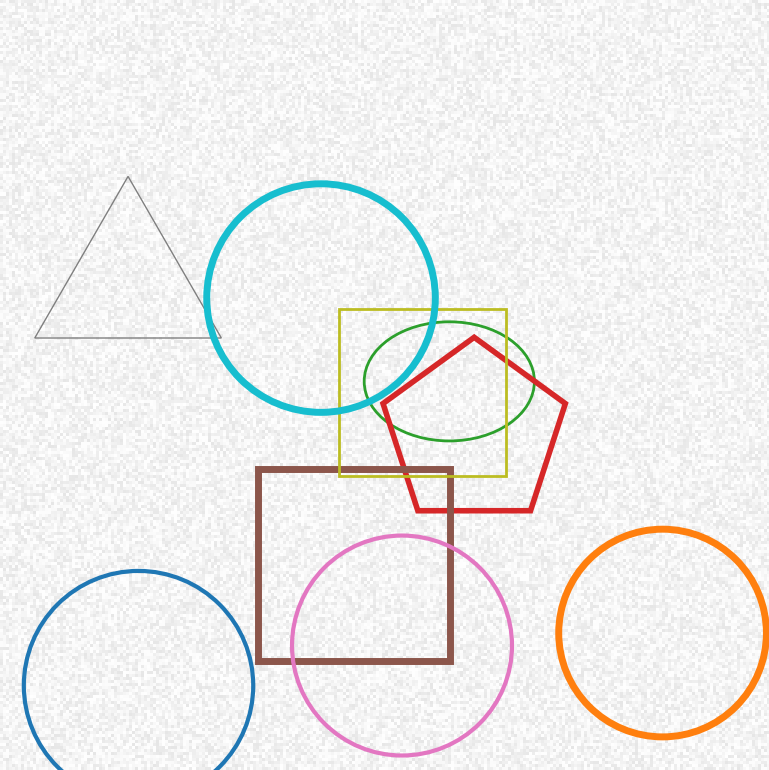[{"shape": "circle", "thickness": 1.5, "radius": 0.74, "center": [0.18, 0.11]}, {"shape": "circle", "thickness": 2.5, "radius": 0.67, "center": [0.86, 0.178]}, {"shape": "oval", "thickness": 1, "radius": 0.55, "center": [0.584, 0.505]}, {"shape": "pentagon", "thickness": 2, "radius": 0.62, "center": [0.616, 0.437]}, {"shape": "square", "thickness": 2.5, "radius": 0.62, "center": [0.459, 0.266]}, {"shape": "circle", "thickness": 1.5, "radius": 0.71, "center": [0.522, 0.162]}, {"shape": "triangle", "thickness": 0.5, "radius": 0.7, "center": [0.166, 0.631]}, {"shape": "square", "thickness": 1, "radius": 0.54, "center": [0.549, 0.49]}, {"shape": "circle", "thickness": 2.5, "radius": 0.74, "center": [0.417, 0.613]}]